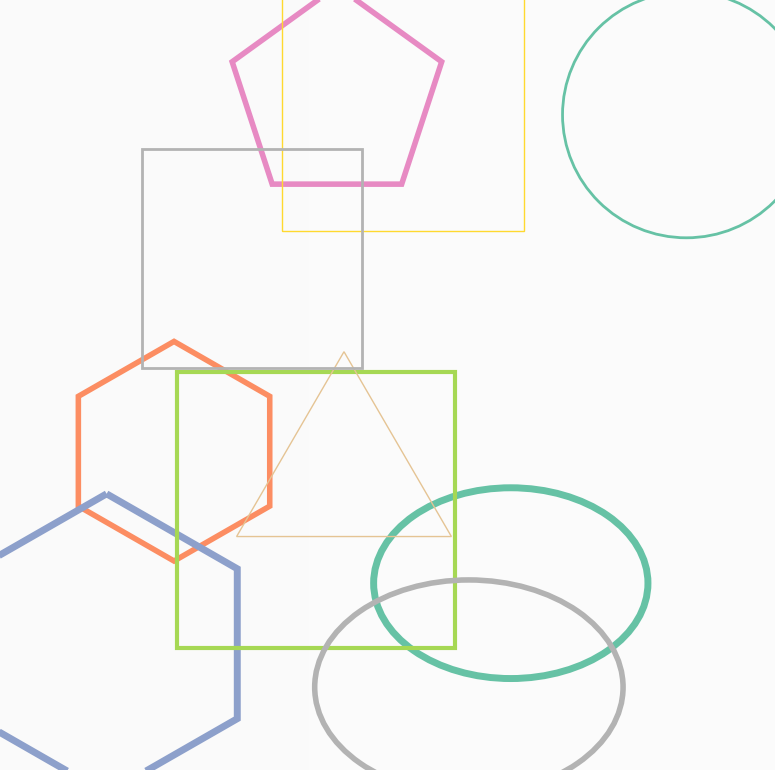[{"shape": "oval", "thickness": 2.5, "radius": 0.88, "center": [0.659, 0.243]}, {"shape": "circle", "thickness": 1, "radius": 0.8, "center": [0.886, 0.851]}, {"shape": "hexagon", "thickness": 2, "radius": 0.71, "center": [0.225, 0.414]}, {"shape": "hexagon", "thickness": 2.5, "radius": 0.97, "center": [0.138, 0.164]}, {"shape": "pentagon", "thickness": 2, "radius": 0.71, "center": [0.435, 0.876]}, {"shape": "square", "thickness": 1.5, "radius": 0.9, "center": [0.408, 0.337]}, {"shape": "square", "thickness": 0.5, "radius": 0.78, "center": [0.52, 0.856]}, {"shape": "triangle", "thickness": 0.5, "radius": 0.8, "center": [0.444, 0.383]}, {"shape": "square", "thickness": 1, "radius": 0.71, "center": [0.325, 0.664]}, {"shape": "oval", "thickness": 2, "radius": 0.99, "center": [0.605, 0.108]}]